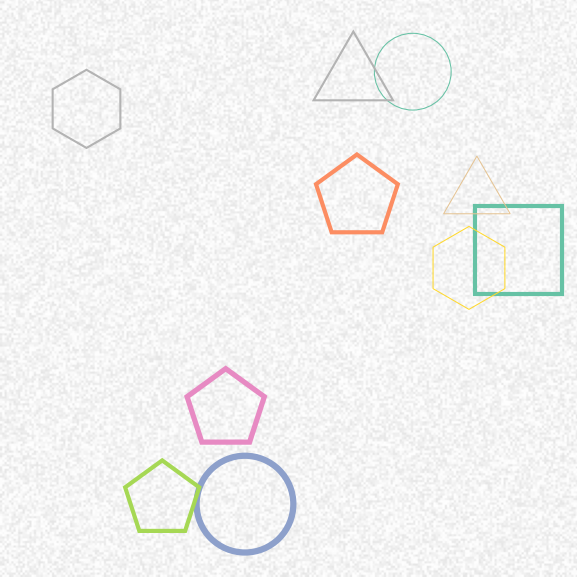[{"shape": "square", "thickness": 2, "radius": 0.38, "center": [0.898, 0.566]}, {"shape": "circle", "thickness": 0.5, "radius": 0.33, "center": [0.715, 0.875]}, {"shape": "pentagon", "thickness": 2, "radius": 0.37, "center": [0.618, 0.657]}, {"shape": "circle", "thickness": 3, "radius": 0.42, "center": [0.424, 0.126]}, {"shape": "pentagon", "thickness": 2.5, "radius": 0.35, "center": [0.391, 0.29]}, {"shape": "pentagon", "thickness": 2, "radius": 0.34, "center": [0.281, 0.134]}, {"shape": "hexagon", "thickness": 0.5, "radius": 0.36, "center": [0.812, 0.535]}, {"shape": "triangle", "thickness": 0.5, "radius": 0.33, "center": [0.826, 0.662]}, {"shape": "triangle", "thickness": 1, "radius": 0.4, "center": [0.612, 0.865]}, {"shape": "hexagon", "thickness": 1, "radius": 0.34, "center": [0.15, 0.811]}]